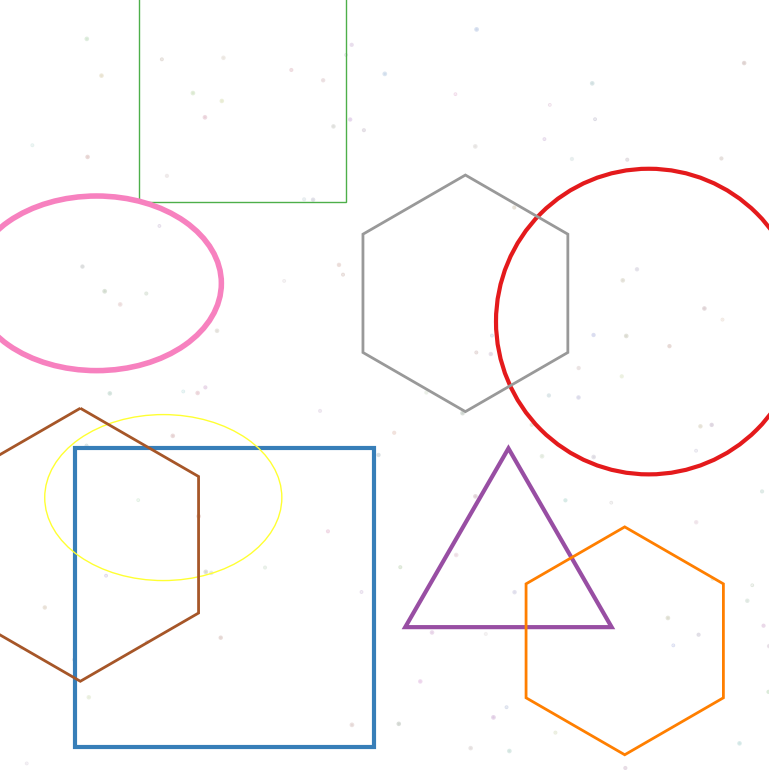[{"shape": "circle", "thickness": 1.5, "radius": 0.99, "center": [0.843, 0.582]}, {"shape": "square", "thickness": 1.5, "radius": 0.97, "center": [0.292, 0.224]}, {"shape": "square", "thickness": 0.5, "radius": 0.67, "center": [0.315, 0.873]}, {"shape": "triangle", "thickness": 1.5, "radius": 0.77, "center": [0.66, 0.263]}, {"shape": "hexagon", "thickness": 1, "radius": 0.74, "center": [0.811, 0.168]}, {"shape": "oval", "thickness": 0.5, "radius": 0.77, "center": [0.212, 0.354]}, {"shape": "hexagon", "thickness": 1, "radius": 0.89, "center": [0.104, 0.293]}, {"shape": "oval", "thickness": 2, "radius": 0.81, "center": [0.126, 0.632]}, {"shape": "hexagon", "thickness": 1, "radius": 0.77, "center": [0.604, 0.619]}]